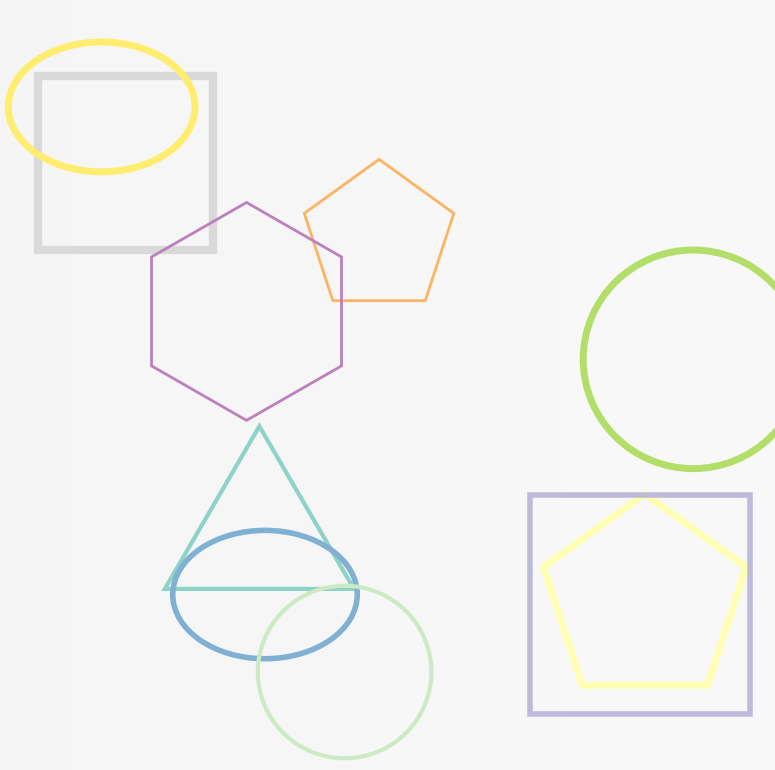[{"shape": "triangle", "thickness": 1.5, "radius": 0.7, "center": [0.335, 0.306]}, {"shape": "pentagon", "thickness": 2.5, "radius": 0.69, "center": [0.832, 0.221]}, {"shape": "square", "thickness": 2, "radius": 0.71, "center": [0.826, 0.215]}, {"shape": "oval", "thickness": 2, "radius": 0.6, "center": [0.342, 0.228]}, {"shape": "pentagon", "thickness": 1, "radius": 0.51, "center": [0.489, 0.692]}, {"shape": "circle", "thickness": 2.5, "radius": 0.71, "center": [0.894, 0.533]}, {"shape": "square", "thickness": 3, "radius": 0.56, "center": [0.162, 0.788]}, {"shape": "hexagon", "thickness": 1, "radius": 0.71, "center": [0.318, 0.596]}, {"shape": "circle", "thickness": 1.5, "radius": 0.56, "center": [0.445, 0.127]}, {"shape": "oval", "thickness": 2.5, "radius": 0.6, "center": [0.131, 0.861]}]